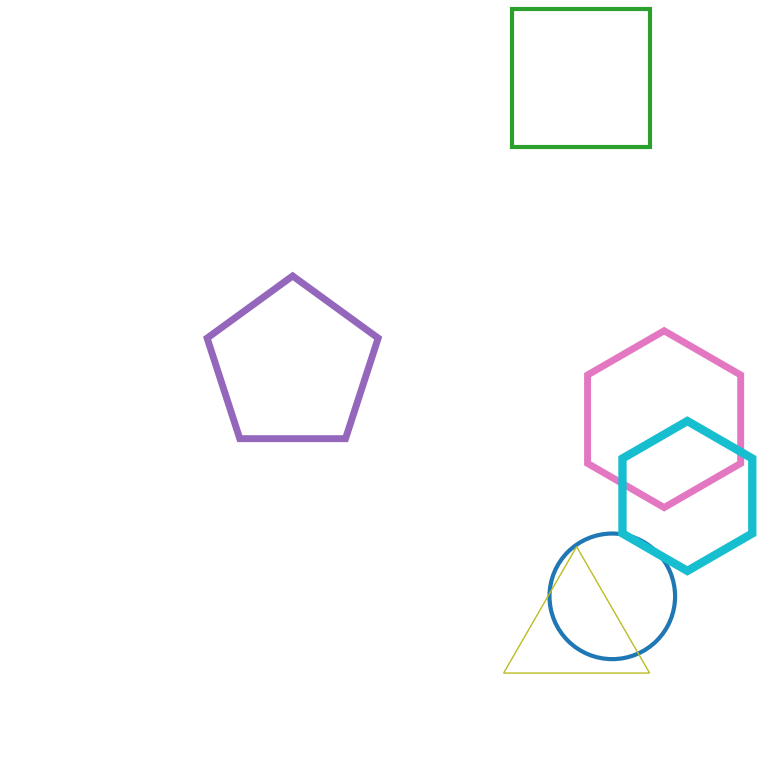[{"shape": "circle", "thickness": 1.5, "radius": 0.41, "center": [0.795, 0.226]}, {"shape": "square", "thickness": 1.5, "radius": 0.45, "center": [0.754, 0.899]}, {"shape": "pentagon", "thickness": 2.5, "radius": 0.58, "center": [0.38, 0.525]}, {"shape": "hexagon", "thickness": 2.5, "radius": 0.57, "center": [0.862, 0.456]}, {"shape": "triangle", "thickness": 0.5, "radius": 0.55, "center": [0.749, 0.181]}, {"shape": "hexagon", "thickness": 3, "radius": 0.49, "center": [0.893, 0.356]}]